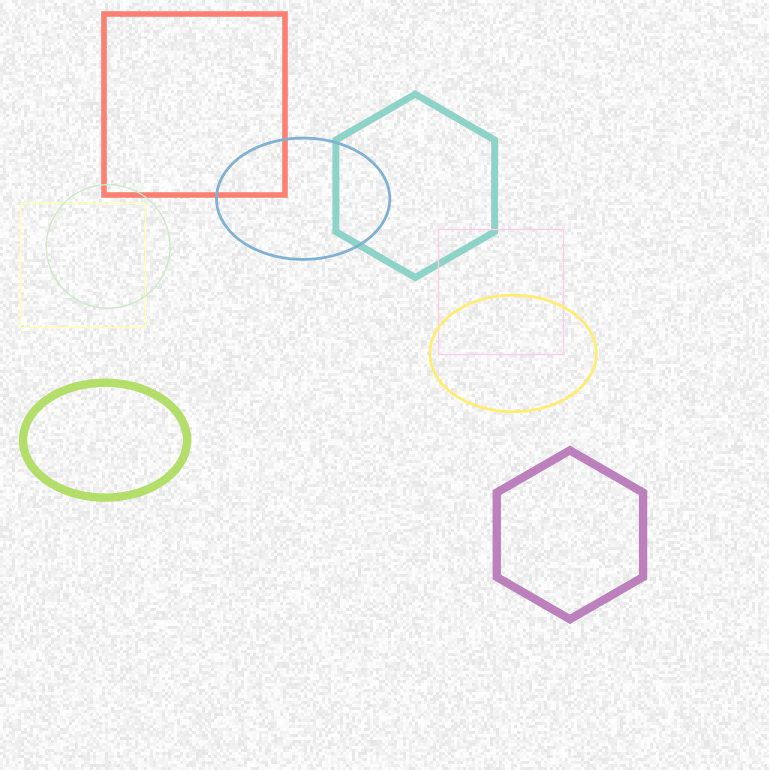[{"shape": "hexagon", "thickness": 2.5, "radius": 0.6, "center": [0.539, 0.759]}, {"shape": "square", "thickness": 0.5, "radius": 0.4, "center": [0.107, 0.656]}, {"shape": "square", "thickness": 2, "radius": 0.59, "center": [0.253, 0.864]}, {"shape": "oval", "thickness": 1, "radius": 0.56, "center": [0.394, 0.742]}, {"shape": "oval", "thickness": 3, "radius": 0.53, "center": [0.136, 0.428]}, {"shape": "square", "thickness": 0.5, "radius": 0.41, "center": [0.65, 0.622]}, {"shape": "hexagon", "thickness": 3, "radius": 0.55, "center": [0.74, 0.305]}, {"shape": "circle", "thickness": 0.5, "radius": 0.4, "center": [0.14, 0.68]}, {"shape": "oval", "thickness": 1, "radius": 0.54, "center": [0.666, 0.541]}]